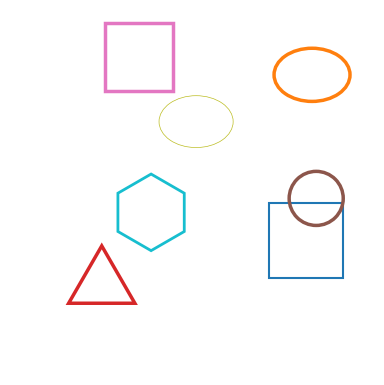[{"shape": "square", "thickness": 1.5, "radius": 0.48, "center": [0.795, 0.376]}, {"shape": "oval", "thickness": 2.5, "radius": 0.49, "center": [0.81, 0.806]}, {"shape": "triangle", "thickness": 2.5, "radius": 0.5, "center": [0.264, 0.262]}, {"shape": "circle", "thickness": 2.5, "radius": 0.35, "center": [0.821, 0.485]}, {"shape": "square", "thickness": 2.5, "radius": 0.44, "center": [0.361, 0.853]}, {"shape": "oval", "thickness": 0.5, "radius": 0.48, "center": [0.509, 0.684]}, {"shape": "hexagon", "thickness": 2, "radius": 0.5, "center": [0.392, 0.448]}]